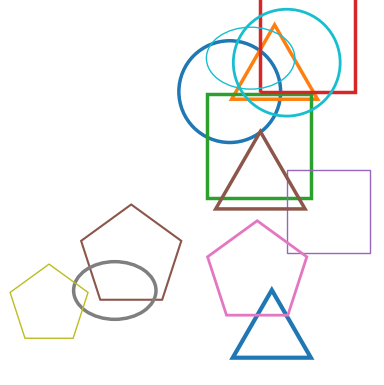[{"shape": "triangle", "thickness": 3, "radius": 0.59, "center": [0.706, 0.129]}, {"shape": "circle", "thickness": 2.5, "radius": 0.66, "center": [0.597, 0.762]}, {"shape": "triangle", "thickness": 2.5, "radius": 0.64, "center": [0.713, 0.807]}, {"shape": "square", "thickness": 2.5, "radius": 0.67, "center": [0.673, 0.621]}, {"shape": "square", "thickness": 2.5, "radius": 0.62, "center": [0.799, 0.886]}, {"shape": "square", "thickness": 1, "radius": 0.54, "center": [0.854, 0.45]}, {"shape": "triangle", "thickness": 2.5, "radius": 0.67, "center": [0.676, 0.524]}, {"shape": "pentagon", "thickness": 1.5, "radius": 0.68, "center": [0.341, 0.332]}, {"shape": "pentagon", "thickness": 2, "radius": 0.68, "center": [0.668, 0.291]}, {"shape": "oval", "thickness": 2.5, "radius": 0.53, "center": [0.298, 0.245]}, {"shape": "pentagon", "thickness": 1, "radius": 0.53, "center": [0.127, 0.208]}, {"shape": "oval", "thickness": 1, "radius": 0.57, "center": [0.651, 0.849]}, {"shape": "circle", "thickness": 2, "radius": 0.69, "center": [0.745, 0.837]}]